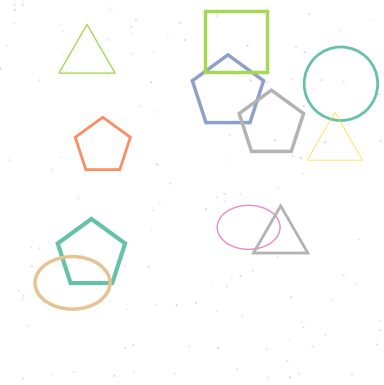[{"shape": "circle", "thickness": 2, "radius": 0.48, "center": [0.886, 0.782]}, {"shape": "pentagon", "thickness": 3, "radius": 0.46, "center": [0.237, 0.339]}, {"shape": "pentagon", "thickness": 2, "radius": 0.38, "center": [0.267, 0.62]}, {"shape": "pentagon", "thickness": 2.5, "radius": 0.49, "center": [0.592, 0.76]}, {"shape": "oval", "thickness": 1, "radius": 0.41, "center": [0.646, 0.409]}, {"shape": "square", "thickness": 2.5, "radius": 0.4, "center": [0.613, 0.892]}, {"shape": "triangle", "thickness": 1, "radius": 0.42, "center": [0.226, 0.852]}, {"shape": "triangle", "thickness": 0.5, "radius": 0.41, "center": [0.87, 0.625]}, {"shape": "oval", "thickness": 2.5, "radius": 0.49, "center": [0.188, 0.265]}, {"shape": "triangle", "thickness": 2, "radius": 0.41, "center": [0.729, 0.384]}, {"shape": "pentagon", "thickness": 2.5, "radius": 0.44, "center": [0.705, 0.678]}]